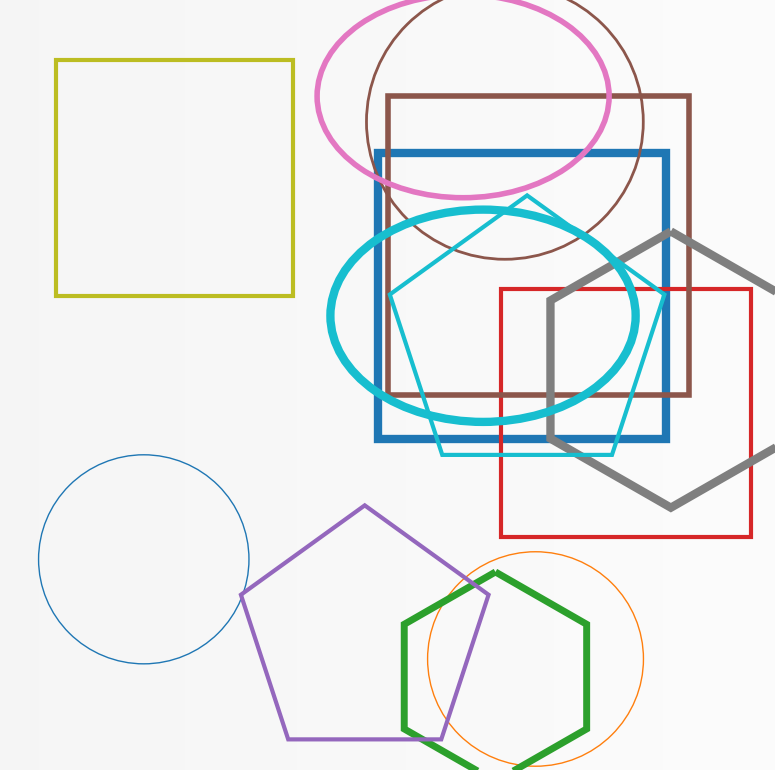[{"shape": "circle", "thickness": 0.5, "radius": 0.68, "center": [0.186, 0.274]}, {"shape": "square", "thickness": 3, "radius": 0.93, "center": [0.674, 0.616]}, {"shape": "circle", "thickness": 0.5, "radius": 0.7, "center": [0.691, 0.144]}, {"shape": "hexagon", "thickness": 2.5, "radius": 0.68, "center": [0.639, 0.121]}, {"shape": "square", "thickness": 1.5, "radius": 0.81, "center": [0.807, 0.463]}, {"shape": "pentagon", "thickness": 1.5, "radius": 0.84, "center": [0.471, 0.176]}, {"shape": "circle", "thickness": 1, "radius": 0.89, "center": [0.651, 0.842]}, {"shape": "square", "thickness": 2, "radius": 0.97, "center": [0.694, 0.681]}, {"shape": "oval", "thickness": 2, "radius": 0.94, "center": [0.598, 0.875]}, {"shape": "hexagon", "thickness": 3, "radius": 0.9, "center": [0.866, 0.52]}, {"shape": "square", "thickness": 1.5, "radius": 0.77, "center": [0.225, 0.769]}, {"shape": "pentagon", "thickness": 1.5, "radius": 0.93, "center": [0.68, 0.56]}, {"shape": "oval", "thickness": 3, "radius": 0.98, "center": [0.623, 0.59]}]